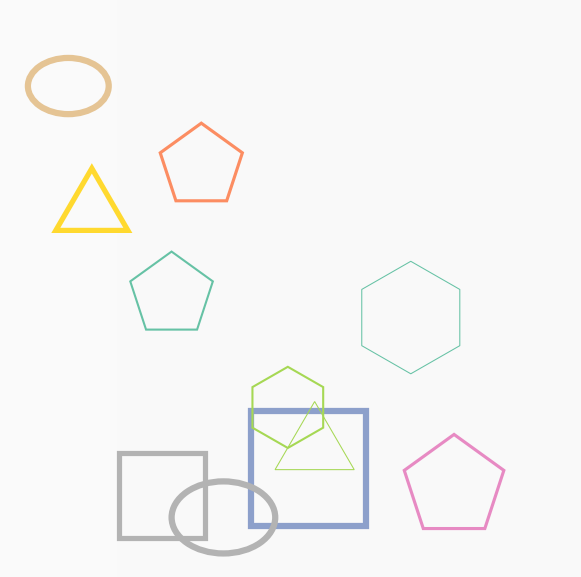[{"shape": "pentagon", "thickness": 1, "radius": 0.37, "center": [0.295, 0.489]}, {"shape": "hexagon", "thickness": 0.5, "radius": 0.49, "center": [0.707, 0.449]}, {"shape": "pentagon", "thickness": 1.5, "radius": 0.37, "center": [0.346, 0.712]}, {"shape": "square", "thickness": 3, "radius": 0.5, "center": [0.531, 0.188]}, {"shape": "pentagon", "thickness": 1.5, "radius": 0.45, "center": [0.781, 0.157]}, {"shape": "triangle", "thickness": 0.5, "radius": 0.39, "center": [0.541, 0.225]}, {"shape": "hexagon", "thickness": 1, "radius": 0.35, "center": [0.495, 0.294]}, {"shape": "triangle", "thickness": 2.5, "radius": 0.36, "center": [0.158, 0.636]}, {"shape": "oval", "thickness": 3, "radius": 0.35, "center": [0.118, 0.85]}, {"shape": "oval", "thickness": 3, "radius": 0.45, "center": [0.384, 0.103]}, {"shape": "square", "thickness": 2.5, "radius": 0.37, "center": [0.279, 0.141]}]